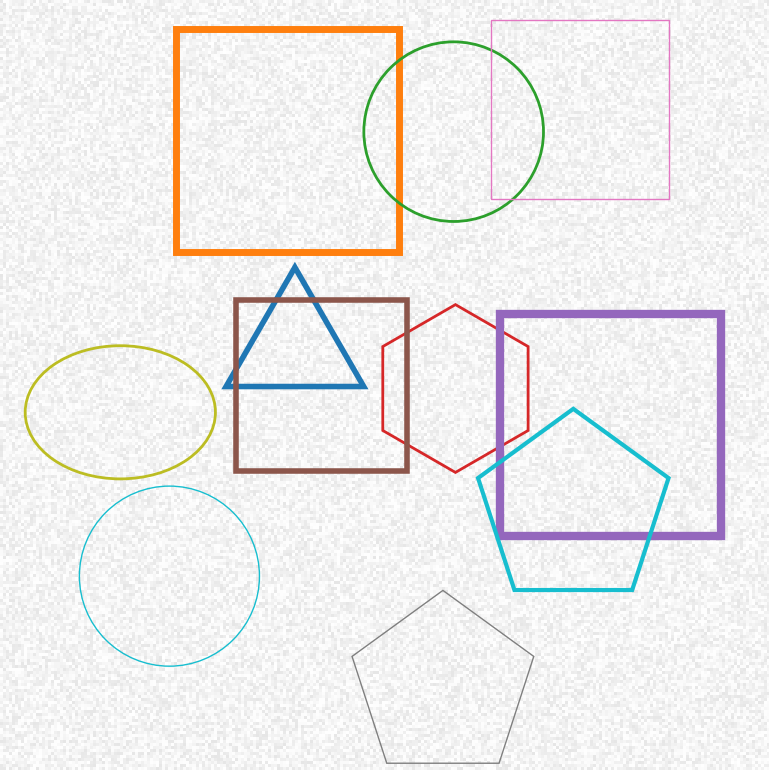[{"shape": "triangle", "thickness": 2, "radius": 0.52, "center": [0.383, 0.55]}, {"shape": "square", "thickness": 2.5, "radius": 0.72, "center": [0.373, 0.818]}, {"shape": "circle", "thickness": 1, "radius": 0.58, "center": [0.589, 0.829]}, {"shape": "hexagon", "thickness": 1, "radius": 0.54, "center": [0.591, 0.495]}, {"shape": "square", "thickness": 3, "radius": 0.72, "center": [0.793, 0.448]}, {"shape": "square", "thickness": 2, "radius": 0.56, "center": [0.418, 0.499]}, {"shape": "square", "thickness": 0.5, "radius": 0.58, "center": [0.753, 0.858]}, {"shape": "pentagon", "thickness": 0.5, "radius": 0.62, "center": [0.575, 0.109]}, {"shape": "oval", "thickness": 1, "radius": 0.62, "center": [0.156, 0.465]}, {"shape": "circle", "thickness": 0.5, "radius": 0.58, "center": [0.22, 0.252]}, {"shape": "pentagon", "thickness": 1.5, "radius": 0.65, "center": [0.745, 0.339]}]